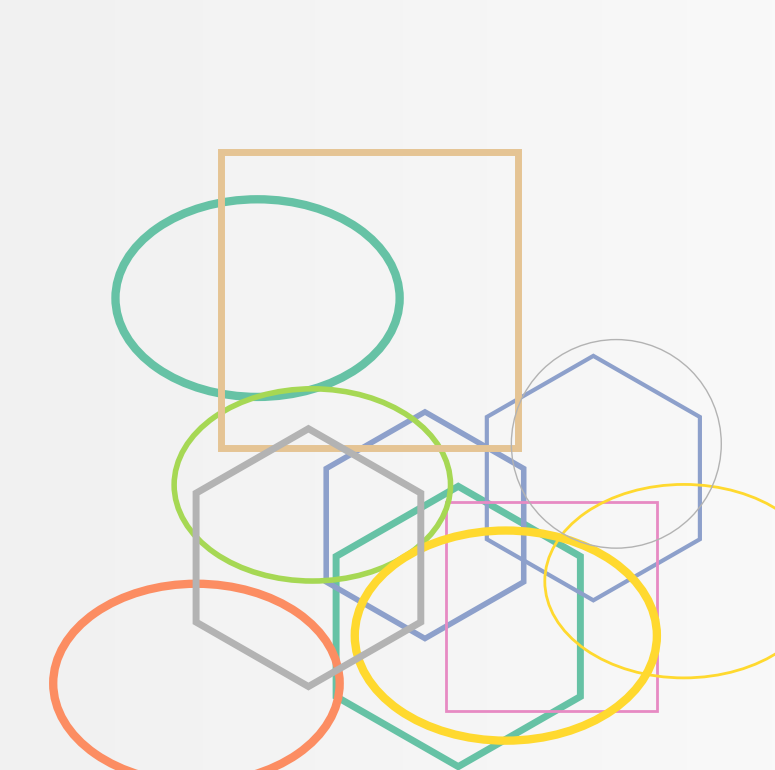[{"shape": "oval", "thickness": 3, "radius": 0.92, "center": [0.332, 0.613]}, {"shape": "hexagon", "thickness": 2.5, "radius": 0.91, "center": [0.591, 0.186]}, {"shape": "oval", "thickness": 3, "radius": 0.92, "center": [0.253, 0.113]}, {"shape": "hexagon", "thickness": 2, "radius": 0.74, "center": [0.548, 0.318]}, {"shape": "hexagon", "thickness": 1.5, "radius": 0.79, "center": [0.766, 0.379]}, {"shape": "square", "thickness": 1, "radius": 0.68, "center": [0.712, 0.212]}, {"shape": "oval", "thickness": 2, "radius": 0.89, "center": [0.403, 0.37]}, {"shape": "oval", "thickness": 1, "radius": 0.9, "center": [0.882, 0.245]}, {"shape": "oval", "thickness": 3, "radius": 0.97, "center": [0.653, 0.175]}, {"shape": "square", "thickness": 2.5, "radius": 0.96, "center": [0.477, 0.611]}, {"shape": "circle", "thickness": 0.5, "radius": 0.68, "center": [0.795, 0.424]}, {"shape": "hexagon", "thickness": 2.5, "radius": 0.84, "center": [0.398, 0.276]}]